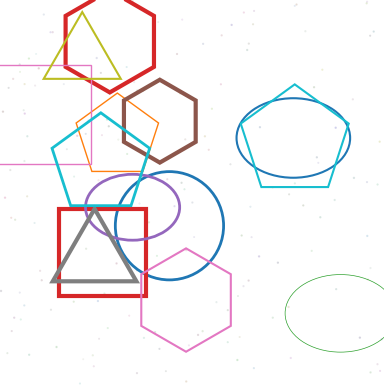[{"shape": "oval", "thickness": 1.5, "radius": 0.74, "center": [0.762, 0.642]}, {"shape": "circle", "thickness": 2, "radius": 0.7, "center": [0.44, 0.414]}, {"shape": "pentagon", "thickness": 1, "radius": 0.56, "center": [0.305, 0.646]}, {"shape": "oval", "thickness": 0.5, "radius": 0.72, "center": [0.884, 0.186]}, {"shape": "square", "thickness": 3, "radius": 0.56, "center": [0.266, 0.344]}, {"shape": "hexagon", "thickness": 3, "radius": 0.66, "center": [0.285, 0.892]}, {"shape": "oval", "thickness": 2, "radius": 0.61, "center": [0.344, 0.462]}, {"shape": "hexagon", "thickness": 3, "radius": 0.54, "center": [0.415, 0.685]}, {"shape": "square", "thickness": 1, "radius": 0.64, "center": [0.108, 0.703]}, {"shape": "hexagon", "thickness": 1.5, "radius": 0.67, "center": [0.483, 0.221]}, {"shape": "triangle", "thickness": 3, "radius": 0.63, "center": [0.246, 0.332]}, {"shape": "triangle", "thickness": 1.5, "radius": 0.58, "center": [0.214, 0.853]}, {"shape": "pentagon", "thickness": 2, "radius": 0.67, "center": [0.262, 0.574]}, {"shape": "pentagon", "thickness": 1.5, "radius": 0.74, "center": [0.766, 0.633]}]